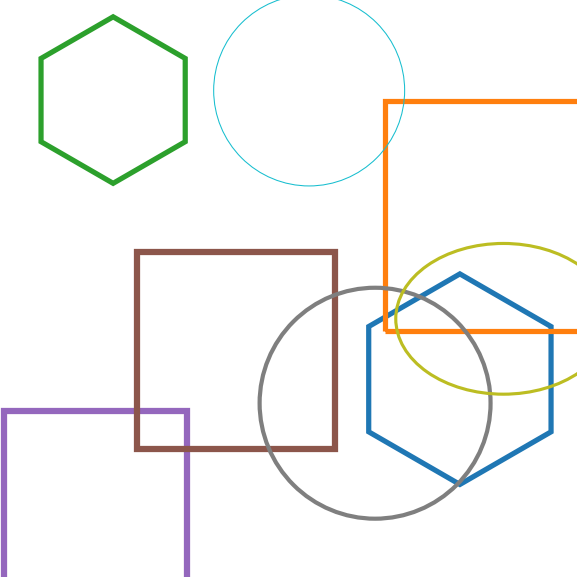[{"shape": "hexagon", "thickness": 2.5, "radius": 0.91, "center": [0.796, 0.343]}, {"shape": "square", "thickness": 2.5, "radius": 1.0, "center": [0.866, 0.625]}, {"shape": "hexagon", "thickness": 2.5, "radius": 0.72, "center": [0.196, 0.826]}, {"shape": "square", "thickness": 3, "radius": 0.79, "center": [0.165, 0.128]}, {"shape": "square", "thickness": 3, "radius": 0.86, "center": [0.409, 0.392]}, {"shape": "circle", "thickness": 2, "radius": 1.0, "center": [0.65, 0.301]}, {"shape": "oval", "thickness": 1.5, "radius": 0.93, "center": [0.872, 0.447]}, {"shape": "circle", "thickness": 0.5, "radius": 0.83, "center": [0.535, 0.843]}]